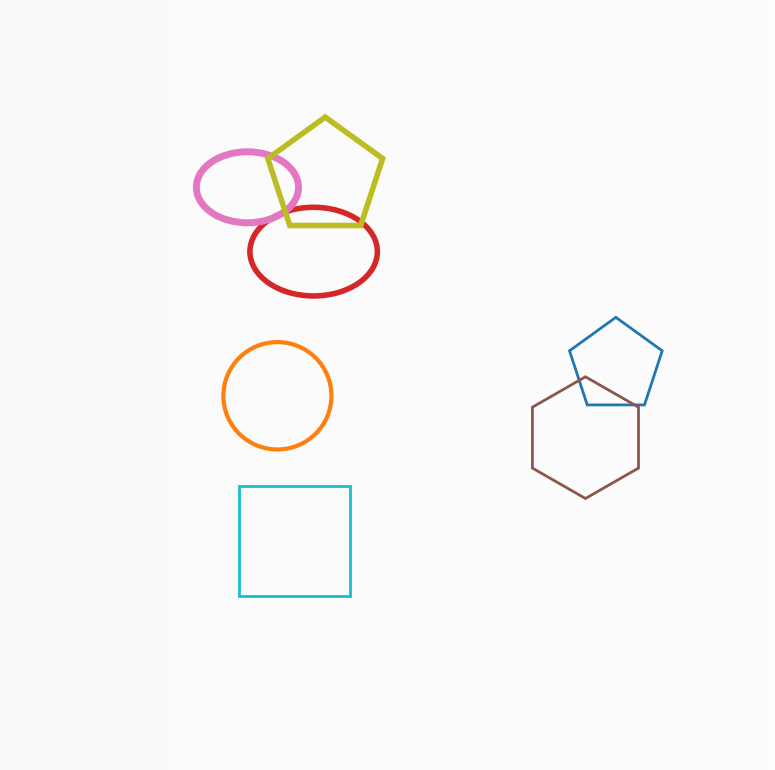[{"shape": "pentagon", "thickness": 1, "radius": 0.31, "center": [0.795, 0.525]}, {"shape": "circle", "thickness": 1.5, "radius": 0.35, "center": [0.358, 0.486]}, {"shape": "oval", "thickness": 2, "radius": 0.41, "center": [0.405, 0.673]}, {"shape": "hexagon", "thickness": 1, "radius": 0.4, "center": [0.755, 0.432]}, {"shape": "oval", "thickness": 2.5, "radius": 0.33, "center": [0.319, 0.757]}, {"shape": "pentagon", "thickness": 2, "radius": 0.39, "center": [0.42, 0.77]}, {"shape": "square", "thickness": 1, "radius": 0.36, "center": [0.38, 0.298]}]